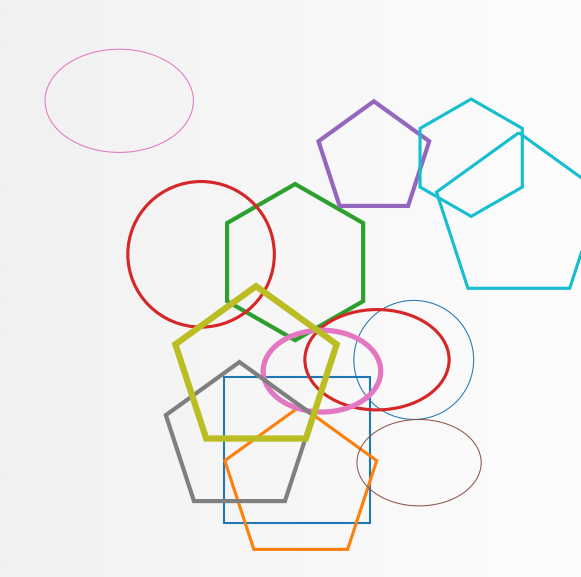[{"shape": "circle", "thickness": 0.5, "radius": 0.52, "center": [0.712, 0.376]}, {"shape": "square", "thickness": 1, "radius": 0.63, "center": [0.511, 0.22]}, {"shape": "pentagon", "thickness": 1.5, "radius": 0.69, "center": [0.517, 0.159]}, {"shape": "hexagon", "thickness": 2, "radius": 0.68, "center": [0.508, 0.545]}, {"shape": "oval", "thickness": 1.5, "radius": 0.62, "center": [0.649, 0.376]}, {"shape": "circle", "thickness": 1.5, "radius": 0.63, "center": [0.346, 0.559]}, {"shape": "pentagon", "thickness": 2, "radius": 0.5, "center": [0.643, 0.724]}, {"shape": "oval", "thickness": 0.5, "radius": 0.53, "center": [0.721, 0.198]}, {"shape": "oval", "thickness": 0.5, "radius": 0.64, "center": [0.205, 0.825]}, {"shape": "oval", "thickness": 2.5, "radius": 0.51, "center": [0.554, 0.356]}, {"shape": "pentagon", "thickness": 2, "radius": 0.67, "center": [0.412, 0.239]}, {"shape": "pentagon", "thickness": 3, "radius": 0.73, "center": [0.44, 0.358]}, {"shape": "pentagon", "thickness": 1.5, "radius": 0.74, "center": [0.893, 0.62]}, {"shape": "hexagon", "thickness": 1.5, "radius": 0.51, "center": [0.811, 0.726]}]